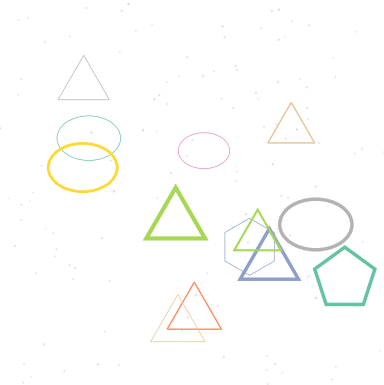[{"shape": "oval", "thickness": 0.5, "radius": 0.41, "center": [0.231, 0.641]}, {"shape": "pentagon", "thickness": 2.5, "radius": 0.41, "center": [0.896, 0.276]}, {"shape": "triangle", "thickness": 1, "radius": 0.41, "center": [0.505, 0.186]}, {"shape": "triangle", "thickness": 2.5, "radius": 0.44, "center": [0.7, 0.319]}, {"shape": "hexagon", "thickness": 0.5, "radius": 0.37, "center": [0.648, 0.359]}, {"shape": "oval", "thickness": 0.5, "radius": 0.33, "center": [0.53, 0.609]}, {"shape": "triangle", "thickness": 3, "radius": 0.44, "center": [0.456, 0.425]}, {"shape": "triangle", "thickness": 1.5, "radius": 0.35, "center": [0.669, 0.385]}, {"shape": "oval", "thickness": 2, "radius": 0.45, "center": [0.215, 0.565]}, {"shape": "triangle", "thickness": 1, "radius": 0.35, "center": [0.757, 0.664]}, {"shape": "triangle", "thickness": 0.5, "radius": 0.41, "center": [0.462, 0.153]}, {"shape": "triangle", "thickness": 0.5, "radius": 0.38, "center": [0.217, 0.779]}, {"shape": "oval", "thickness": 2.5, "radius": 0.47, "center": [0.82, 0.417]}]